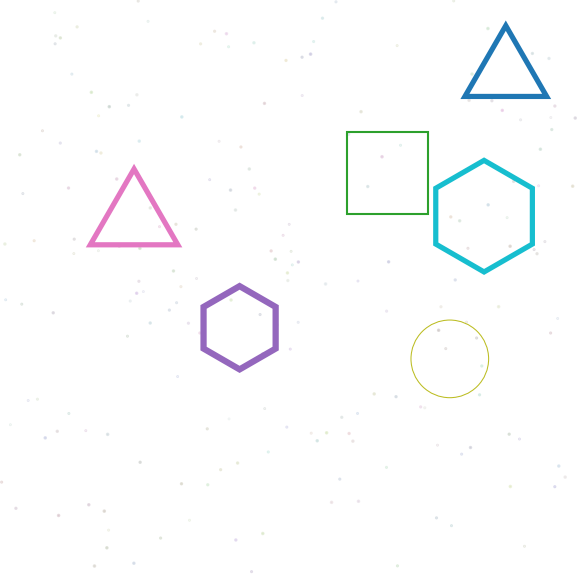[{"shape": "triangle", "thickness": 2.5, "radius": 0.41, "center": [0.876, 0.873]}, {"shape": "square", "thickness": 1, "radius": 0.35, "center": [0.671, 0.699]}, {"shape": "hexagon", "thickness": 3, "radius": 0.36, "center": [0.415, 0.432]}, {"shape": "triangle", "thickness": 2.5, "radius": 0.44, "center": [0.232, 0.619]}, {"shape": "circle", "thickness": 0.5, "radius": 0.34, "center": [0.779, 0.378]}, {"shape": "hexagon", "thickness": 2.5, "radius": 0.48, "center": [0.838, 0.625]}]